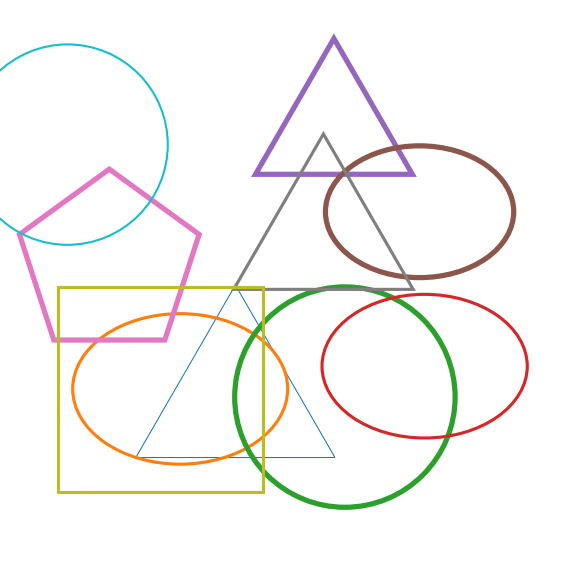[{"shape": "triangle", "thickness": 0.5, "radius": 1.0, "center": [0.408, 0.306]}, {"shape": "oval", "thickness": 1.5, "radius": 0.93, "center": [0.312, 0.326]}, {"shape": "circle", "thickness": 2.5, "radius": 0.95, "center": [0.597, 0.312]}, {"shape": "oval", "thickness": 1.5, "radius": 0.89, "center": [0.735, 0.365]}, {"shape": "triangle", "thickness": 2.5, "radius": 0.78, "center": [0.578, 0.776]}, {"shape": "oval", "thickness": 2.5, "radius": 0.82, "center": [0.727, 0.633]}, {"shape": "pentagon", "thickness": 2.5, "radius": 0.82, "center": [0.189, 0.543]}, {"shape": "triangle", "thickness": 1.5, "radius": 0.9, "center": [0.56, 0.588]}, {"shape": "square", "thickness": 1.5, "radius": 0.89, "center": [0.278, 0.325]}, {"shape": "circle", "thickness": 1, "radius": 0.87, "center": [0.117, 0.749]}]